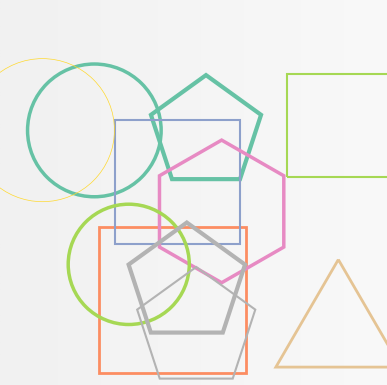[{"shape": "circle", "thickness": 2.5, "radius": 0.86, "center": [0.243, 0.661]}, {"shape": "pentagon", "thickness": 3, "radius": 0.75, "center": [0.532, 0.656]}, {"shape": "square", "thickness": 2, "radius": 0.95, "center": [0.446, 0.221]}, {"shape": "square", "thickness": 1.5, "radius": 0.81, "center": [0.459, 0.527]}, {"shape": "hexagon", "thickness": 2.5, "radius": 0.93, "center": [0.572, 0.451]}, {"shape": "circle", "thickness": 2.5, "radius": 0.78, "center": [0.332, 0.313]}, {"shape": "square", "thickness": 1.5, "radius": 0.67, "center": [0.875, 0.673]}, {"shape": "circle", "thickness": 0.5, "radius": 0.93, "center": [0.11, 0.662]}, {"shape": "triangle", "thickness": 2, "radius": 0.93, "center": [0.873, 0.14]}, {"shape": "pentagon", "thickness": 3, "radius": 0.79, "center": [0.482, 0.264]}, {"shape": "pentagon", "thickness": 1.5, "radius": 0.8, "center": [0.506, 0.146]}]